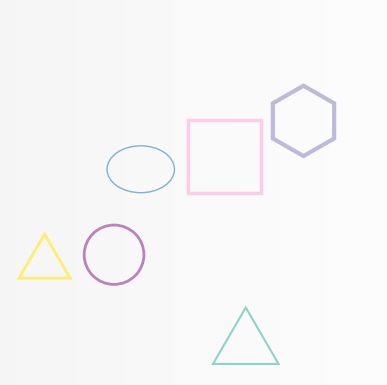[{"shape": "triangle", "thickness": 1.5, "radius": 0.49, "center": [0.634, 0.104]}, {"shape": "hexagon", "thickness": 3, "radius": 0.46, "center": [0.783, 0.686]}, {"shape": "oval", "thickness": 1, "radius": 0.43, "center": [0.363, 0.56]}, {"shape": "square", "thickness": 2.5, "radius": 0.47, "center": [0.579, 0.593]}, {"shape": "circle", "thickness": 2, "radius": 0.39, "center": [0.294, 0.338]}, {"shape": "triangle", "thickness": 2, "radius": 0.38, "center": [0.115, 0.316]}]